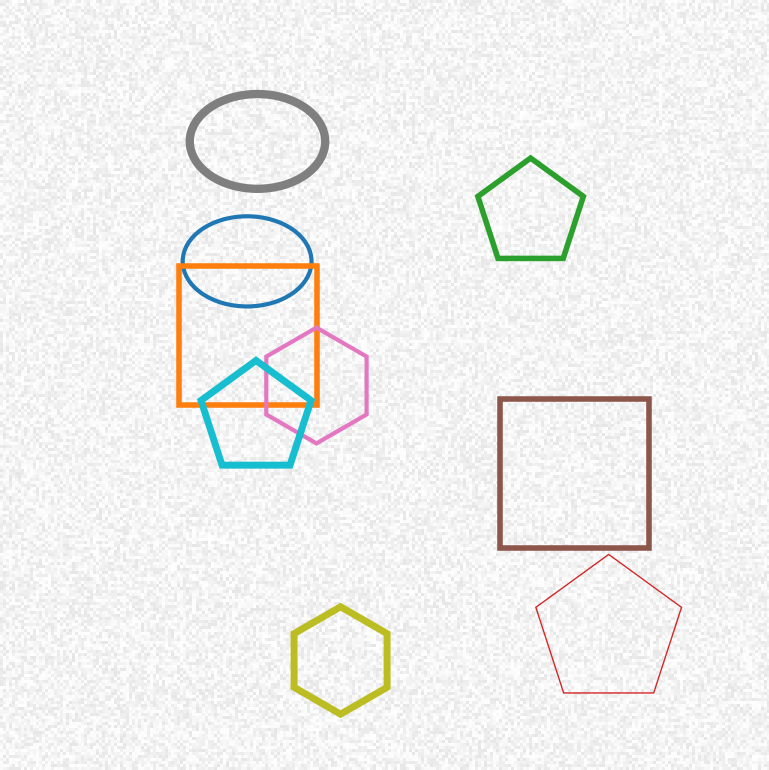[{"shape": "oval", "thickness": 1.5, "radius": 0.42, "center": [0.321, 0.661]}, {"shape": "square", "thickness": 2, "radius": 0.45, "center": [0.323, 0.564]}, {"shape": "pentagon", "thickness": 2, "radius": 0.36, "center": [0.689, 0.723]}, {"shape": "pentagon", "thickness": 0.5, "radius": 0.5, "center": [0.79, 0.181]}, {"shape": "square", "thickness": 2, "radius": 0.48, "center": [0.746, 0.385]}, {"shape": "hexagon", "thickness": 1.5, "radius": 0.38, "center": [0.411, 0.499]}, {"shape": "oval", "thickness": 3, "radius": 0.44, "center": [0.334, 0.816]}, {"shape": "hexagon", "thickness": 2.5, "radius": 0.35, "center": [0.442, 0.142]}, {"shape": "pentagon", "thickness": 2.5, "radius": 0.38, "center": [0.333, 0.457]}]